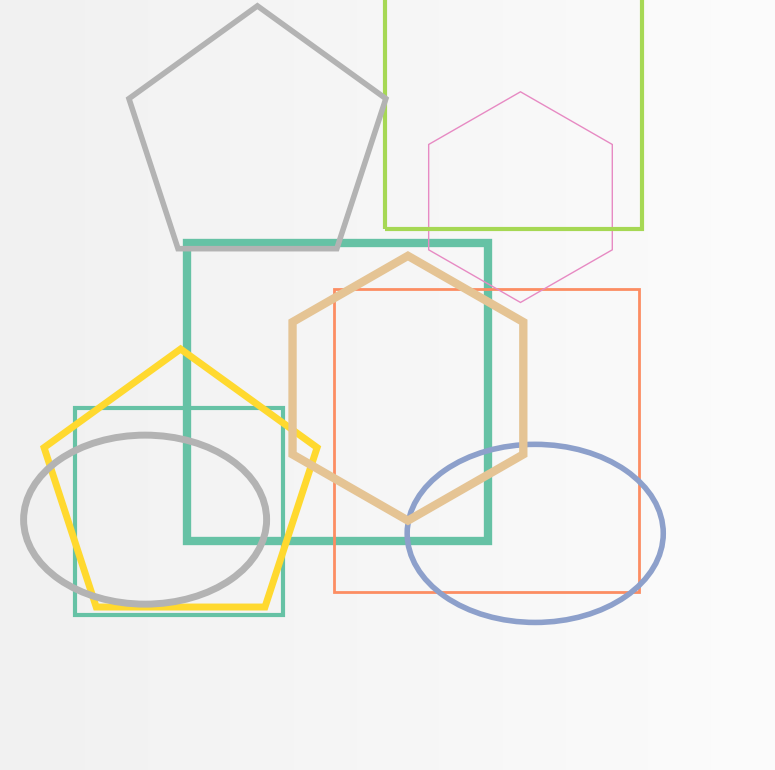[{"shape": "square", "thickness": 3, "radius": 0.97, "center": [0.436, 0.491]}, {"shape": "square", "thickness": 1.5, "radius": 0.67, "center": [0.231, 0.335]}, {"shape": "square", "thickness": 1, "radius": 0.98, "center": [0.628, 0.428]}, {"shape": "oval", "thickness": 2, "radius": 0.83, "center": [0.691, 0.307]}, {"shape": "hexagon", "thickness": 0.5, "radius": 0.68, "center": [0.672, 0.744]}, {"shape": "square", "thickness": 1.5, "radius": 0.83, "center": [0.662, 0.868]}, {"shape": "pentagon", "thickness": 2.5, "radius": 0.93, "center": [0.233, 0.361]}, {"shape": "hexagon", "thickness": 3, "radius": 0.86, "center": [0.526, 0.496]}, {"shape": "oval", "thickness": 2.5, "radius": 0.78, "center": [0.187, 0.325]}, {"shape": "pentagon", "thickness": 2, "radius": 0.87, "center": [0.332, 0.818]}]